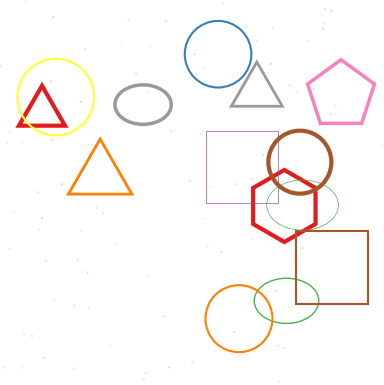[{"shape": "triangle", "thickness": 3, "radius": 0.35, "center": [0.109, 0.708]}, {"shape": "hexagon", "thickness": 3, "radius": 0.47, "center": [0.739, 0.465]}, {"shape": "circle", "thickness": 1.5, "radius": 0.43, "center": [0.566, 0.859]}, {"shape": "oval", "thickness": 1, "radius": 0.42, "center": [0.744, 0.219]}, {"shape": "oval", "thickness": 0.5, "radius": 0.47, "center": [0.786, 0.467]}, {"shape": "square", "thickness": 0.5, "radius": 0.47, "center": [0.629, 0.567]}, {"shape": "triangle", "thickness": 2, "radius": 0.48, "center": [0.26, 0.543]}, {"shape": "circle", "thickness": 1.5, "radius": 0.44, "center": [0.621, 0.172]}, {"shape": "circle", "thickness": 1.5, "radius": 0.5, "center": [0.145, 0.748]}, {"shape": "square", "thickness": 1.5, "radius": 0.47, "center": [0.863, 0.305]}, {"shape": "circle", "thickness": 3, "radius": 0.41, "center": [0.779, 0.579]}, {"shape": "pentagon", "thickness": 2.5, "radius": 0.46, "center": [0.886, 0.753]}, {"shape": "oval", "thickness": 2.5, "radius": 0.37, "center": [0.372, 0.728]}, {"shape": "triangle", "thickness": 2, "radius": 0.38, "center": [0.667, 0.762]}]